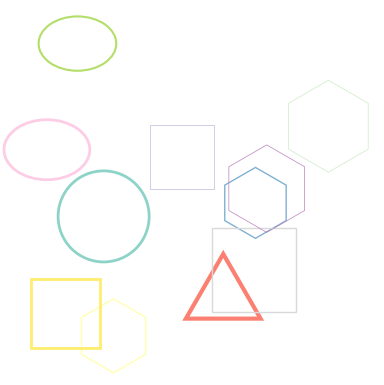[{"shape": "circle", "thickness": 2, "radius": 0.59, "center": [0.269, 0.438]}, {"shape": "hexagon", "thickness": 1, "radius": 0.48, "center": [0.295, 0.128]}, {"shape": "square", "thickness": 0.5, "radius": 0.42, "center": [0.473, 0.591]}, {"shape": "triangle", "thickness": 3, "radius": 0.56, "center": [0.58, 0.228]}, {"shape": "hexagon", "thickness": 1, "radius": 0.46, "center": [0.664, 0.473]}, {"shape": "oval", "thickness": 1.5, "radius": 0.5, "center": [0.201, 0.887]}, {"shape": "oval", "thickness": 2, "radius": 0.56, "center": [0.122, 0.611]}, {"shape": "square", "thickness": 1, "radius": 0.55, "center": [0.659, 0.3]}, {"shape": "hexagon", "thickness": 0.5, "radius": 0.57, "center": [0.693, 0.51]}, {"shape": "hexagon", "thickness": 0.5, "radius": 0.6, "center": [0.853, 0.672]}, {"shape": "square", "thickness": 2, "radius": 0.45, "center": [0.171, 0.186]}]